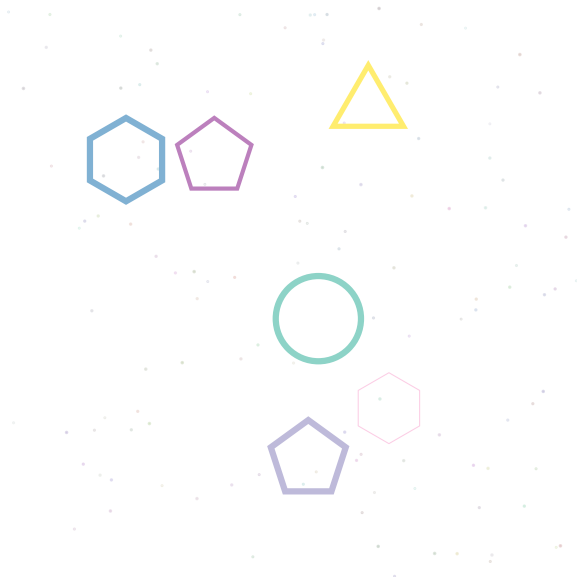[{"shape": "circle", "thickness": 3, "radius": 0.37, "center": [0.551, 0.447]}, {"shape": "pentagon", "thickness": 3, "radius": 0.34, "center": [0.534, 0.203]}, {"shape": "hexagon", "thickness": 3, "radius": 0.36, "center": [0.218, 0.723]}, {"shape": "hexagon", "thickness": 0.5, "radius": 0.31, "center": [0.673, 0.292]}, {"shape": "pentagon", "thickness": 2, "radius": 0.34, "center": [0.371, 0.727]}, {"shape": "triangle", "thickness": 2.5, "radius": 0.35, "center": [0.638, 0.816]}]